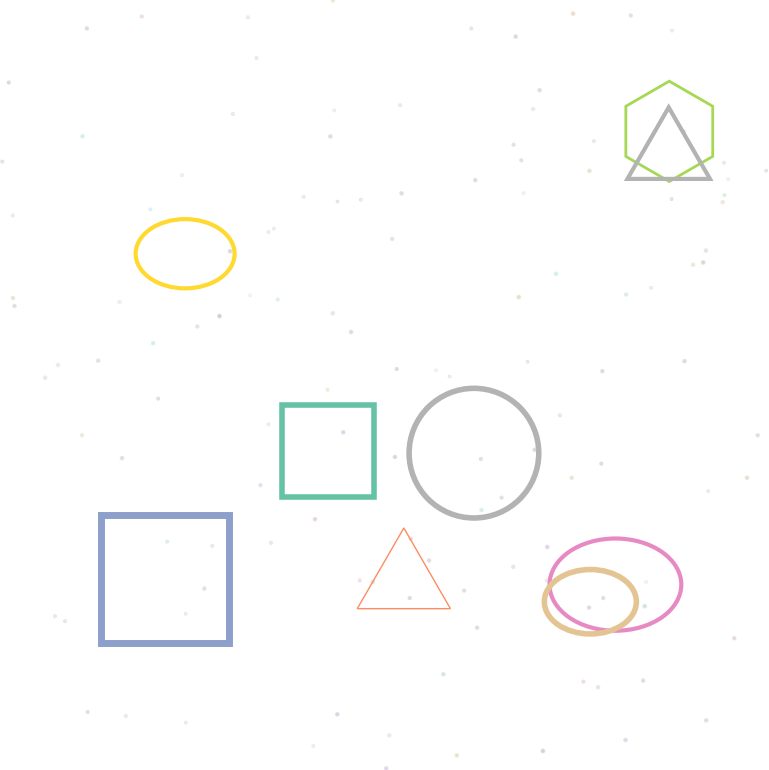[{"shape": "square", "thickness": 2, "radius": 0.3, "center": [0.426, 0.414]}, {"shape": "triangle", "thickness": 0.5, "radius": 0.35, "center": [0.524, 0.244]}, {"shape": "square", "thickness": 2.5, "radius": 0.42, "center": [0.214, 0.248]}, {"shape": "oval", "thickness": 1.5, "radius": 0.43, "center": [0.799, 0.241]}, {"shape": "hexagon", "thickness": 1, "radius": 0.33, "center": [0.869, 0.829]}, {"shape": "oval", "thickness": 1.5, "radius": 0.32, "center": [0.24, 0.67]}, {"shape": "oval", "thickness": 2, "radius": 0.3, "center": [0.767, 0.219]}, {"shape": "circle", "thickness": 2, "radius": 0.42, "center": [0.615, 0.411]}, {"shape": "triangle", "thickness": 1.5, "radius": 0.31, "center": [0.868, 0.799]}]